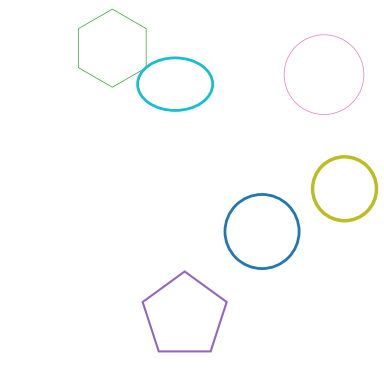[{"shape": "circle", "thickness": 2, "radius": 0.48, "center": [0.681, 0.399]}, {"shape": "hexagon", "thickness": 0.5, "radius": 0.51, "center": [0.292, 0.875]}, {"shape": "pentagon", "thickness": 1.5, "radius": 0.57, "center": [0.48, 0.18]}, {"shape": "circle", "thickness": 0.5, "radius": 0.52, "center": [0.842, 0.806]}, {"shape": "circle", "thickness": 2.5, "radius": 0.41, "center": [0.895, 0.51]}, {"shape": "oval", "thickness": 2, "radius": 0.49, "center": [0.455, 0.781]}]